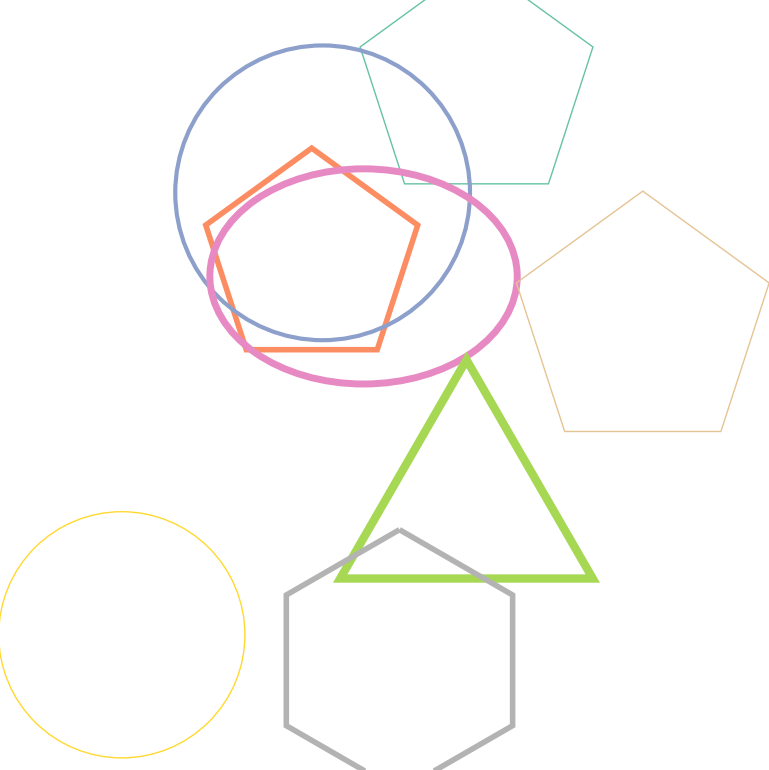[{"shape": "pentagon", "thickness": 0.5, "radius": 0.79, "center": [0.619, 0.89]}, {"shape": "pentagon", "thickness": 2, "radius": 0.72, "center": [0.405, 0.663]}, {"shape": "circle", "thickness": 1.5, "radius": 0.96, "center": [0.419, 0.75]}, {"shape": "oval", "thickness": 2.5, "radius": 1.0, "center": [0.472, 0.641]}, {"shape": "triangle", "thickness": 3, "radius": 0.95, "center": [0.606, 0.343]}, {"shape": "circle", "thickness": 0.5, "radius": 0.8, "center": [0.158, 0.176]}, {"shape": "pentagon", "thickness": 0.5, "radius": 0.86, "center": [0.835, 0.579]}, {"shape": "hexagon", "thickness": 2, "radius": 0.85, "center": [0.519, 0.142]}]